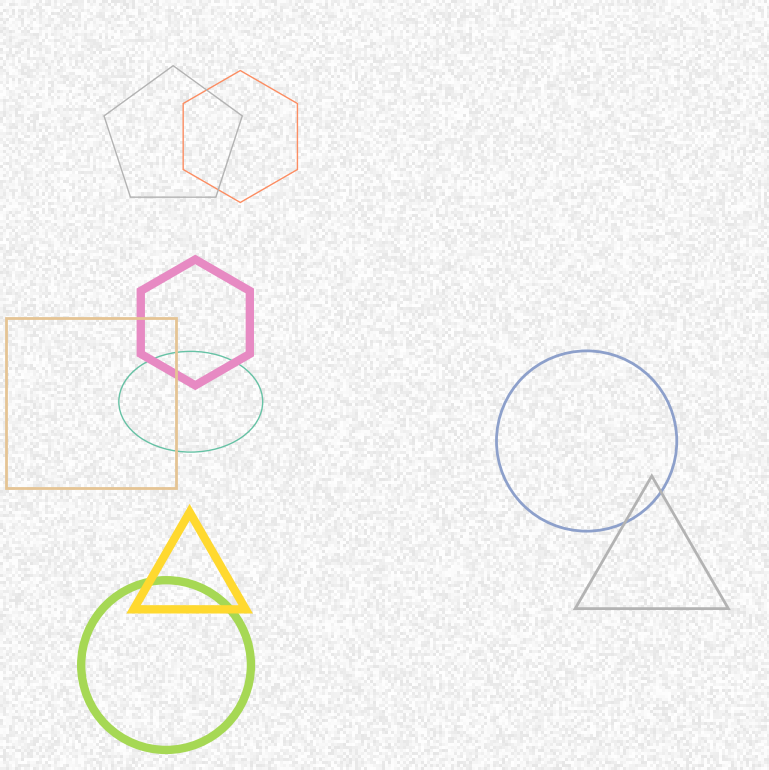[{"shape": "oval", "thickness": 0.5, "radius": 0.47, "center": [0.248, 0.478]}, {"shape": "hexagon", "thickness": 0.5, "radius": 0.43, "center": [0.312, 0.823]}, {"shape": "circle", "thickness": 1, "radius": 0.59, "center": [0.762, 0.427]}, {"shape": "hexagon", "thickness": 3, "radius": 0.41, "center": [0.254, 0.581]}, {"shape": "circle", "thickness": 3, "radius": 0.55, "center": [0.216, 0.136]}, {"shape": "triangle", "thickness": 3, "radius": 0.42, "center": [0.246, 0.251]}, {"shape": "square", "thickness": 1, "radius": 0.55, "center": [0.118, 0.476]}, {"shape": "pentagon", "thickness": 0.5, "radius": 0.47, "center": [0.225, 0.82]}, {"shape": "triangle", "thickness": 1, "radius": 0.57, "center": [0.846, 0.267]}]